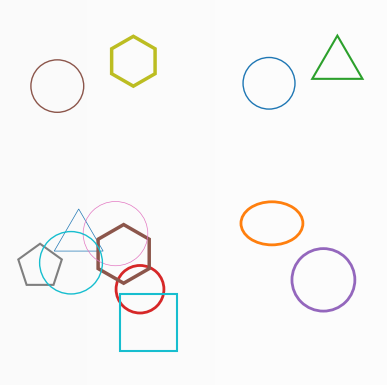[{"shape": "triangle", "thickness": 0.5, "radius": 0.36, "center": [0.203, 0.384]}, {"shape": "circle", "thickness": 1, "radius": 0.34, "center": [0.694, 0.784]}, {"shape": "oval", "thickness": 2, "radius": 0.4, "center": [0.702, 0.42]}, {"shape": "triangle", "thickness": 1.5, "radius": 0.37, "center": [0.871, 0.833]}, {"shape": "circle", "thickness": 2, "radius": 0.31, "center": [0.361, 0.249]}, {"shape": "circle", "thickness": 2, "radius": 0.41, "center": [0.835, 0.273]}, {"shape": "circle", "thickness": 1, "radius": 0.34, "center": [0.148, 0.776]}, {"shape": "hexagon", "thickness": 2.5, "radius": 0.38, "center": [0.319, 0.341]}, {"shape": "circle", "thickness": 0.5, "radius": 0.42, "center": [0.298, 0.393]}, {"shape": "pentagon", "thickness": 1.5, "radius": 0.3, "center": [0.103, 0.308]}, {"shape": "hexagon", "thickness": 2.5, "radius": 0.32, "center": [0.344, 0.841]}, {"shape": "square", "thickness": 1.5, "radius": 0.37, "center": [0.384, 0.162]}, {"shape": "circle", "thickness": 1, "radius": 0.41, "center": [0.183, 0.318]}]